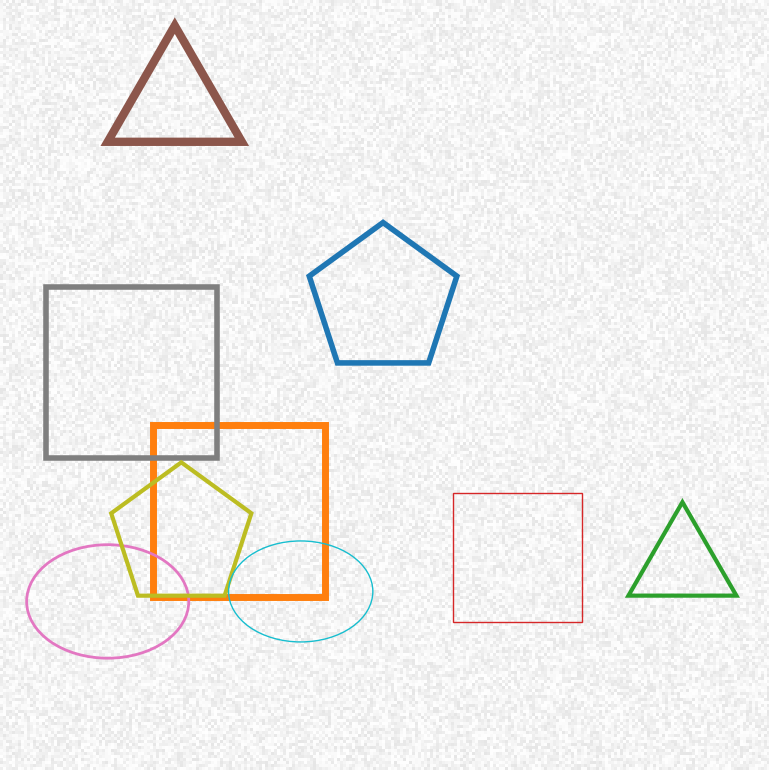[{"shape": "pentagon", "thickness": 2, "radius": 0.5, "center": [0.497, 0.61]}, {"shape": "square", "thickness": 2.5, "radius": 0.56, "center": [0.311, 0.336]}, {"shape": "triangle", "thickness": 1.5, "radius": 0.4, "center": [0.886, 0.267]}, {"shape": "square", "thickness": 0.5, "radius": 0.42, "center": [0.672, 0.276]}, {"shape": "triangle", "thickness": 3, "radius": 0.5, "center": [0.227, 0.866]}, {"shape": "oval", "thickness": 1, "radius": 0.53, "center": [0.14, 0.219]}, {"shape": "square", "thickness": 2, "radius": 0.56, "center": [0.17, 0.516]}, {"shape": "pentagon", "thickness": 1.5, "radius": 0.48, "center": [0.235, 0.304]}, {"shape": "oval", "thickness": 0.5, "radius": 0.47, "center": [0.391, 0.232]}]